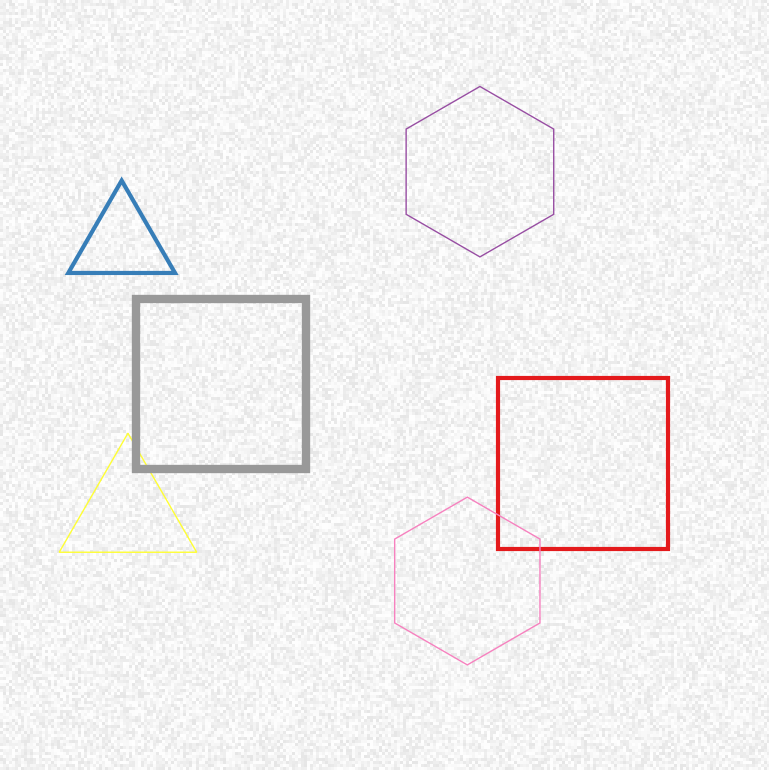[{"shape": "square", "thickness": 1.5, "radius": 0.55, "center": [0.757, 0.398]}, {"shape": "triangle", "thickness": 1.5, "radius": 0.4, "center": [0.158, 0.686]}, {"shape": "hexagon", "thickness": 0.5, "radius": 0.55, "center": [0.623, 0.777]}, {"shape": "triangle", "thickness": 0.5, "radius": 0.52, "center": [0.166, 0.334]}, {"shape": "hexagon", "thickness": 0.5, "radius": 0.54, "center": [0.607, 0.245]}, {"shape": "square", "thickness": 3, "radius": 0.55, "center": [0.287, 0.501]}]